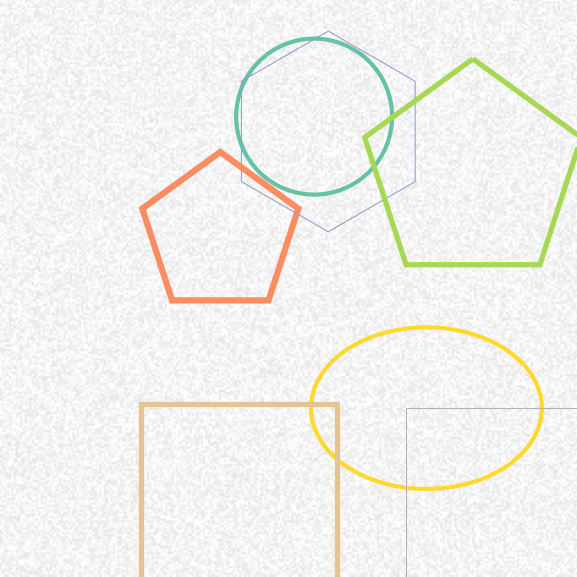[{"shape": "circle", "thickness": 2, "radius": 0.68, "center": [0.544, 0.797]}, {"shape": "pentagon", "thickness": 3, "radius": 0.71, "center": [0.382, 0.594]}, {"shape": "hexagon", "thickness": 0.5, "radius": 0.87, "center": [0.568, 0.772]}, {"shape": "pentagon", "thickness": 2.5, "radius": 0.99, "center": [0.819, 0.7]}, {"shape": "oval", "thickness": 2, "radius": 1.0, "center": [0.738, 0.292]}, {"shape": "square", "thickness": 2.5, "radius": 0.85, "center": [0.414, 0.131]}, {"shape": "square", "thickness": 0.5, "radius": 0.92, "center": [0.888, 0.107]}]